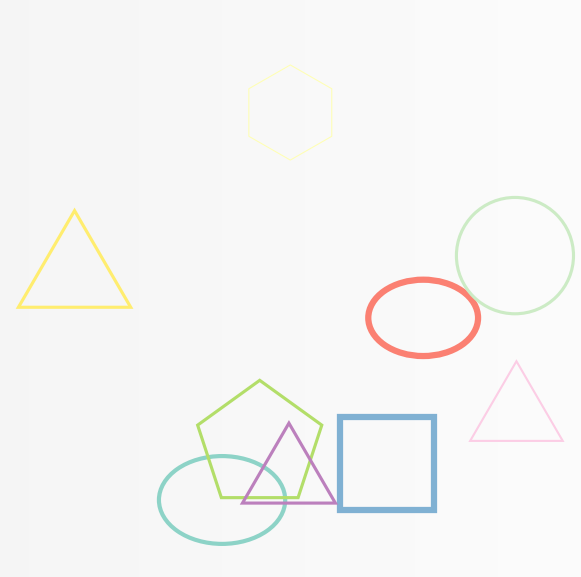[{"shape": "oval", "thickness": 2, "radius": 0.54, "center": [0.382, 0.133]}, {"shape": "hexagon", "thickness": 0.5, "radius": 0.41, "center": [0.499, 0.804]}, {"shape": "oval", "thickness": 3, "radius": 0.47, "center": [0.728, 0.449]}, {"shape": "square", "thickness": 3, "radius": 0.4, "center": [0.666, 0.196]}, {"shape": "pentagon", "thickness": 1.5, "radius": 0.56, "center": [0.447, 0.228]}, {"shape": "triangle", "thickness": 1, "radius": 0.46, "center": [0.889, 0.282]}, {"shape": "triangle", "thickness": 1.5, "radius": 0.46, "center": [0.497, 0.174]}, {"shape": "circle", "thickness": 1.5, "radius": 0.5, "center": [0.886, 0.557]}, {"shape": "triangle", "thickness": 1.5, "radius": 0.56, "center": [0.128, 0.523]}]